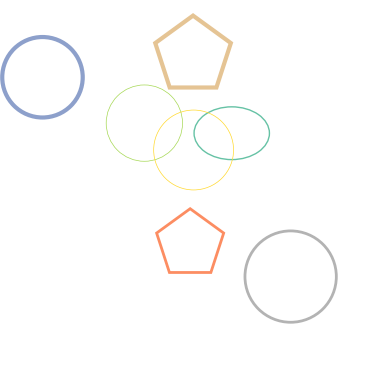[{"shape": "oval", "thickness": 1, "radius": 0.49, "center": [0.602, 0.654]}, {"shape": "pentagon", "thickness": 2, "radius": 0.46, "center": [0.494, 0.366]}, {"shape": "circle", "thickness": 3, "radius": 0.52, "center": [0.11, 0.799]}, {"shape": "circle", "thickness": 0.5, "radius": 0.5, "center": [0.375, 0.68]}, {"shape": "circle", "thickness": 0.5, "radius": 0.52, "center": [0.503, 0.61]}, {"shape": "pentagon", "thickness": 3, "radius": 0.52, "center": [0.501, 0.856]}, {"shape": "circle", "thickness": 2, "radius": 0.59, "center": [0.755, 0.282]}]